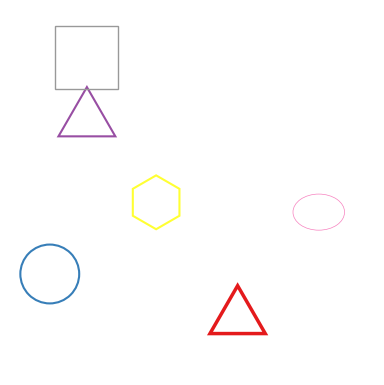[{"shape": "triangle", "thickness": 2.5, "radius": 0.41, "center": [0.617, 0.175]}, {"shape": "circle", "thickness": 1.5, "radius": 0.38, "center": [0.129, 0.288]}, {"shape": "triangle", "thickness": 1.5, "radius": 0.43, "center": [0.226, 0.689]}, {"shape": "hexagon", "thickness": 1.5, "radius": 0.35, "center": [0.406, 0.475]}, {"shape": "oval", "thickness": 0.5, "radius": 0.33, "center": [0.828, 0.449]}, {"shape": "square", "thickness": 1, "radius": 0.41, "center": [0.224, 0.851]}]